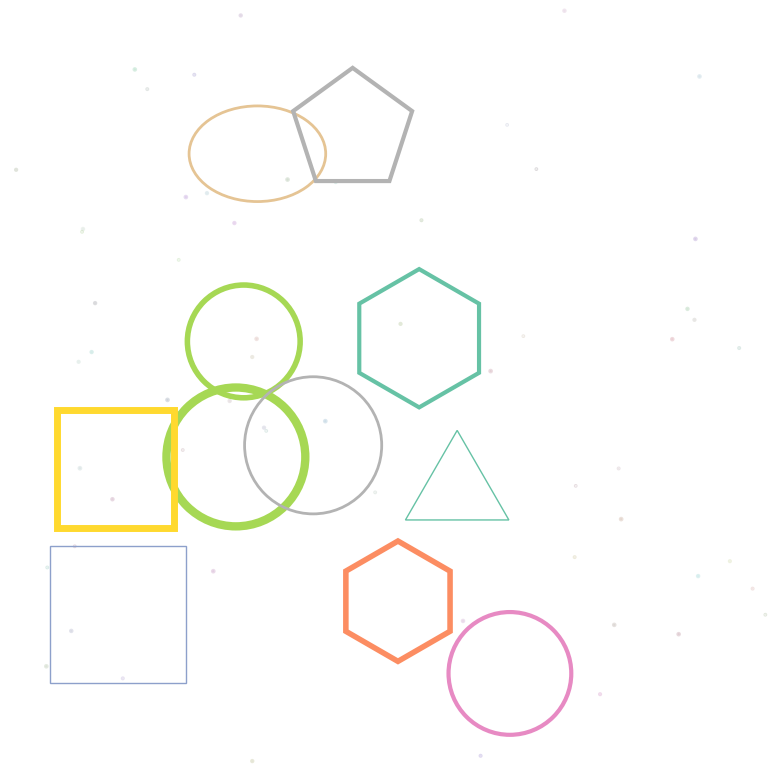[{"shape": "triangle", "thickness": 0.5, "radius": 0.39, "center": [0.594, 0.364]}, {"shape": "hexagon", "thickness": 1.5, "radius": 0.45, "center": [0.544, 0.561]}, {"shape": "hexagon", "thickness": 2, "radius": 0.39, "center": [0.517, 0.219]}, {"shape": "square", "thickness": 0.5, "radius": 0.44, "center": [0.153, 0.202]}, {"shape": "circle", "thickness": 1.5, "radius": 0.4, "center": [0.662, 0.125]}, {"shape": "circle", "thickness": 3, "radius": 0.45, "center": [0.306, 0.407]}, {"shape": "circle", "thickness": 2, "radius": 0.37, "center": [0.317, 0.557]}, {"shape": "square", "thickness": 2.5, "radius": 0.38, "center": [0.15, 0.391]}, {"shape": "oval", "thickness": 1, "radius": 0.44, "center": [0.334, 0.8]}, {"shape": "pentagon", "thickness": 1.5, "radius": 0.41, "center": [0.458, 0.831]}, {"shape": "circle", "thickness": 1, "radius": 0.45, "center": [0.407, 0.422]}]